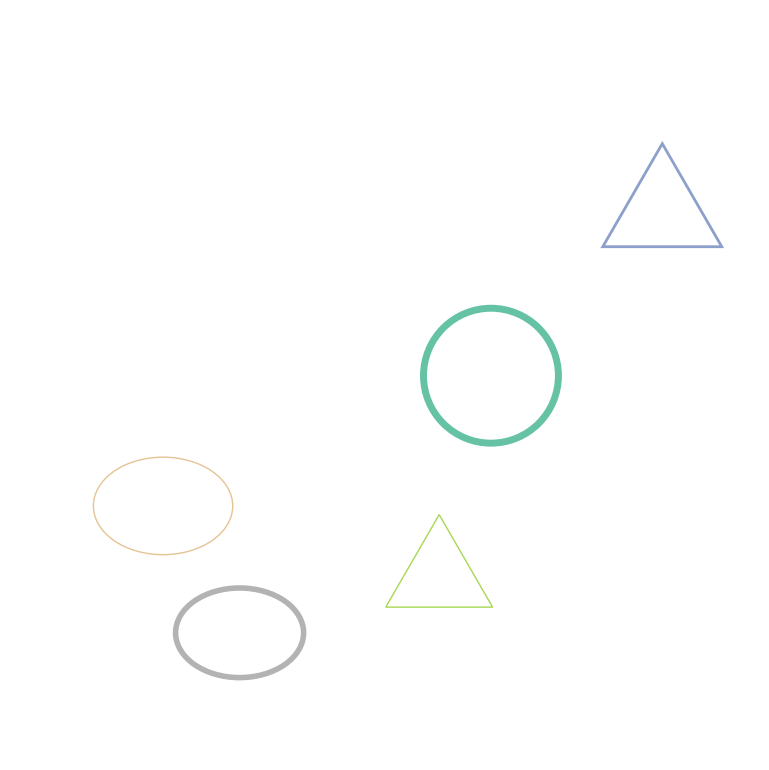[{"shape": "circle", "thickness": 2.5, "radius": 0.44, "center": [0.638, 0.512]}, {"shape": "triangle", "thickness": 1, "radius": 0.45, "center": [0.86, 0.724]}, {"shape": "triangle", "thickness": 0.5, "radius": 0.4, "center": [0.57, 0.252]}, {"shape": "oval", "thickness": 0.5, "radius": 0.45, "center": [0.212, 0.343]}, {"shape": "oval", "thickness": 2, "radius": 0.42, "center": [0.311, 0.178]}]